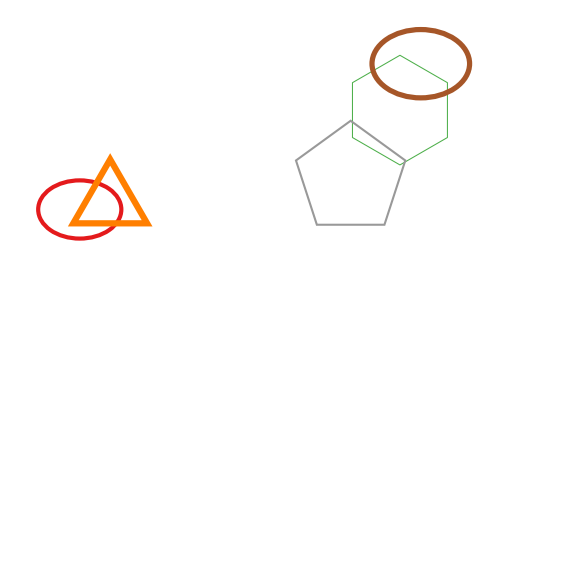[{"shape": "oval", "thickness": 2, "radius": 0.36, "center": [0.138, 0.636]}, {"shape": "hexagon", "thickness": 0.5, "radius": 0.47, "center": [0.693, 0.808]}, {"shape": "triangle", "thickness": 3, "radius": 0.37, "center": [0.191, 0.649]}, {"shape": "oval", "thickness": 2.5, "radius": 0.42, "center": [0.729, 0.889]}, {"shape": "pentagon", "thickness": 1, "radius": 0.5, "center": [0.607, 0.69]}]